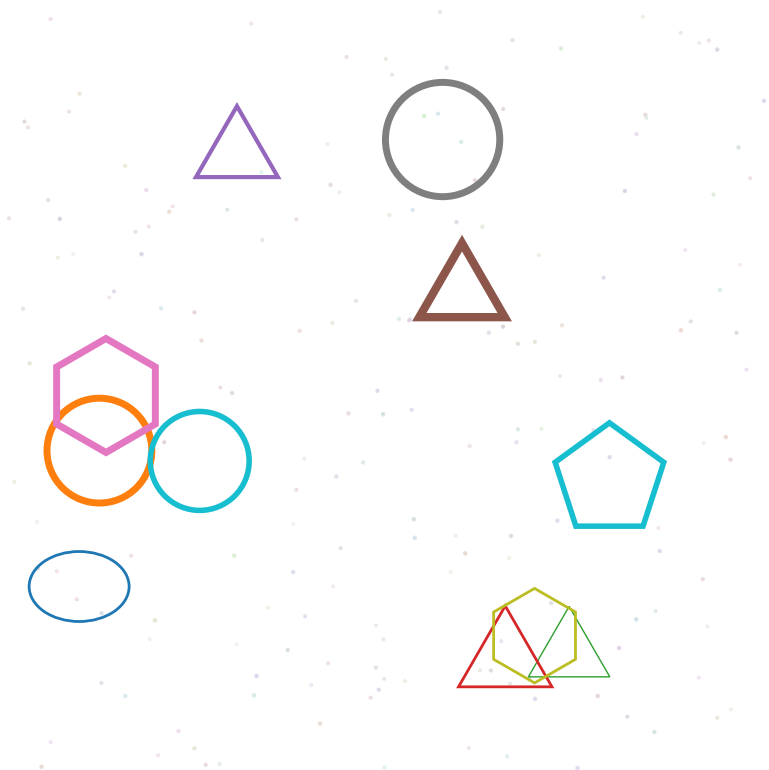[{"shape": "oval", "thickness": 1, "radius": 0.32, "center": [0.103, 0.238]}, {"shape": "circle", "thickness": 2.5, "radius": 0.34, "center": [0.129, 0.415]}, {"shape": "triangle", "thickness": 0.5, "radius": 0.31, "center": [0.739, 0.151]}, {"shape": "triangle", "thickness": 1, "radius": 0.35, "center": [0.656, 0.143]}, {"shape": "triangle", "thickness": 1.5, "radius": 0.31, "center": [0.308, 0.801]}, {"shape": "triangle", "thickness": 3, "radius": 0.32, "center": [0.6, 0.62]}, {"shape": "hexagon", "thickness": 2.5, "radius": 0.37, "center": [0.138, 0.486]}, {"shape": "circle", "thickness": 2.5, "radius": 0.37, "center": [0.575, 0.819]}, {"shape": "hexagon", "thickness": 1, "radius": 0.31, "center": [0.694, 0.174]}, {"shape": "circle", "thickness": 2, "radius": 0.32, "center": [0.259, 0.401]}, {"shape": "pentagon", "thickness": 2, "radius": 0.37, "center": [0.792, 0.377]}]